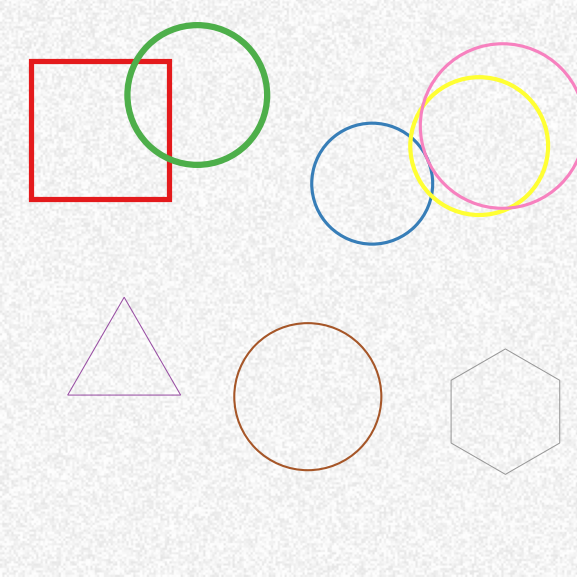[{"shape": "square", "thickness": 2.5, "radius": 0.6, "center": [0.173, 0.774]}, {"shape": "circle", "thickness": 1.5, "radius": 0.52, "center": [0.645, 0.681]}, {"shape": "circle", "thickness": 3, "radius": 0.6, "center": [0.342, 0.835]}, {"shape": "triangle", "thickness": 0.5, "radius": 0.56, "center": [0.215, 0.371]}, {"shape": "circle", "thickness": 2, "radius": 0.6, "center": [0.83, 0.746]}, {"shape": "circle", "thickness": 1, "radius": 0.64, "center": [0.533, 0.312]}, {"shape": "circle", "thickness": 1.5, "radius": 0.71, "center": [0.87, 0.781]}, {"shape": "hexagon", "thickness": 0.5, "radius": 0.54, "center": [0.875, 0.286]}]